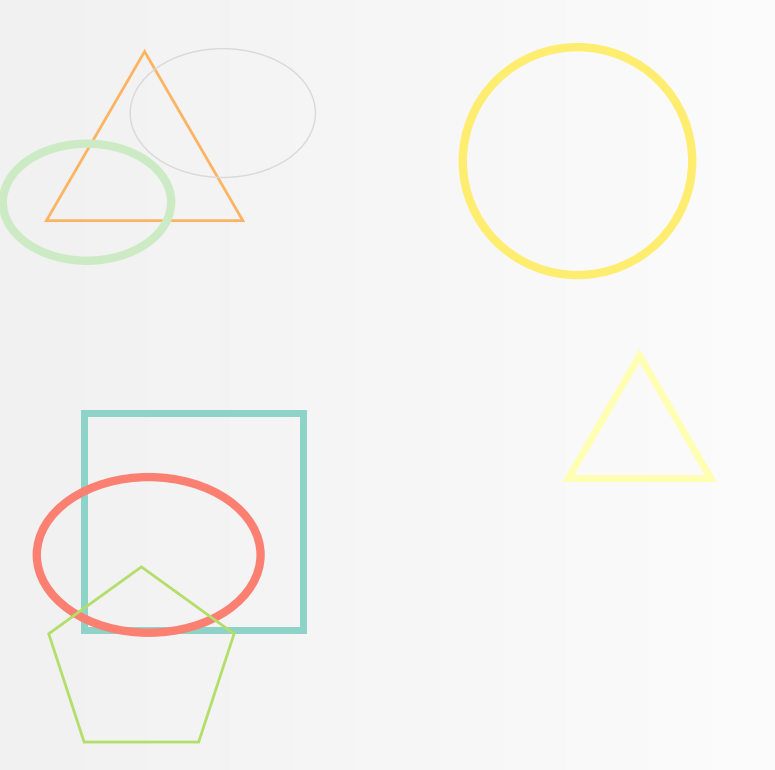[{"shape": "square", "thickness": 2.5, "radius": 0.7, "center": [0.25, 0.322]}, {"shape": "triangle", "thickness": 2.5, "radius": 0.53, "center": [0.825, 0.432]}, {"shape": "oval", "thickness": 3, "radius": 0.72, "center": [0.192, 0.279]}, {"shape": "triangle", "thickness": 1, "radius": 0.73, "center": [0.187, 0.787]}, {"shape": "pentagon", "thickness": 1, "radius": 0.63, "center": [0.182, 0.138]}, {"shape": "oval", "thickness": 0.5, "radius": 0.6, "center": [0.288, 0.853]}, {"shape": "oval", "thickness": 3, "radius": 0.54, "center": [0.112, 0.737]}, {"shape": "circle", "thickness": 3, "radius": 0.74, "center": [0.745, 0.791]}]